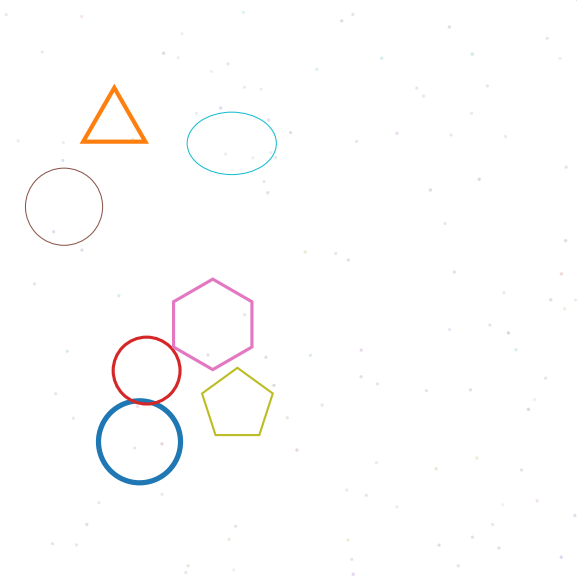[{"shape": "circle", "thickness": 2.5, "radius": 0.36, "center": [0.242, 0.234]}, {"shape": "triangle", "thickness": 2, "radius": 0.31, "center": [0.198, 0.785]}, {"shape": "circle", "thickness": 1.5, "radius": 0.29, "center": [0.254, 0.357]}, {"shape": "circle", "thickness": 0.5, "radius": 0.33, "center": [0.111, 0.641]}, {"shape": "hexagon", "thickness": 1.5, "radius": 0.39, "center": [0.368, 0.437]}, {"shape": "pentagon", "thickness": 1, "radius": 0.32, "center": [0.411, 0.298]}, {"shape": "oval", "thickness": 0.5, "radius": 0.39, "center": [0.401, 0.751]}]